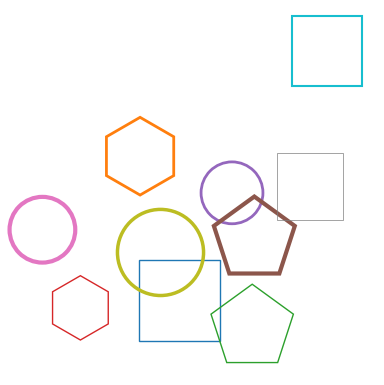[{"shape": "square", "thickness": 1, "radius": 0.52, "center": [0.466, 0.22]}, {"shape": "hexagon", "thickness": 2, "radius": 0.5, "center": [0.364, 0.594]}, {"shape": "pentagon", "thickness": 1, "radius": 0.56, "center": [0.655, 0.149]}, {"shape": "hexagon", "thickness": 1, "radius": 0.42, "center": [0.209, 0.2]}, {"shape": "circle", "thickness": 2, "radius": 0.4, "center": [0.603, 0.499]}, {"shape": "pentagon", "thickness": 3, "radius": 0.55, "center": [0.661, 0.379]}, {"shape": "circle", "thickness": 3, "radius": 0.43, "center": [0.11, 0.403]}, {"shape": "square", "thickness": 0.5, "radius": 0.43, "center": [0.806, 0.515]}, {"shape": "circle", "thickness": 2.5, "radius": 0.56, "center": [0.417, 0.344]}, {"shape": "square", "thickness": 1.5, "radius": 0.46, "center": [0.849, 0.867]}]